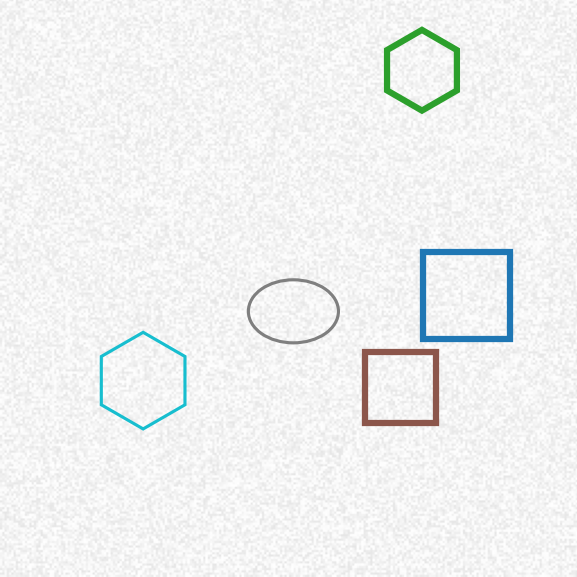[{"shape": "square", "thickness": 3, "radius": 0.38, "center": [0.808, 0.487]}, {"shape": "hexagon", "thickness": 3, "radius": 0.35, "center": [0.731, 0.877]}, {"shape": "square", "thickness": 3, "radius": 0.31, "center": [0.693, 0.328]}, {"shape": "oval", "thickness": 1.5, "radius": 0.39, "center": [0.508, 0.46]}, {"shape": "hexagon", "thickness": 1.5, "radius": 0.42, "center": [0.248, 0.34]}]